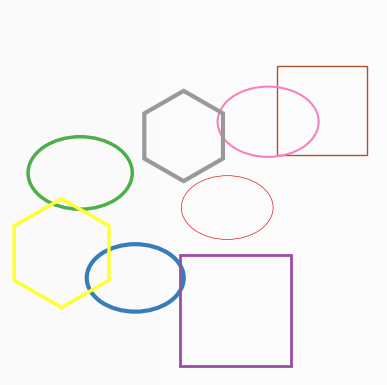[{"shape": "oval", "thickness": 0.5, "radius": 0.59, "center": [0.586, 0.461]}, {"shape": "oval", "thickness": 3, "radius": 0.63, "center": [0.349, 0.278]}, {"shape": "oval", "thickness": 2.5, "radius": 0.67, "center": [0.207, 0.551]}, {"shape": "square", "thickness": 2, "radius": 0.72, "center": [0.608, 0.193]}, {"shape": "hexagon", "thickness": 2.5, "radius": 0.71, "center": [0.159, 0.343]}, {"shape": "square", "thickness": 1, "radius": 0.58, "center": [0.83, 0.713]}, {"shape": "oval", "thickness": 1.5, "radius": 0.65, "center": [0.692, 0.684]}, {"shape": "hexagon", "thickness": 3, "radius": 0.59, "center": [0.474, 0.647]}]